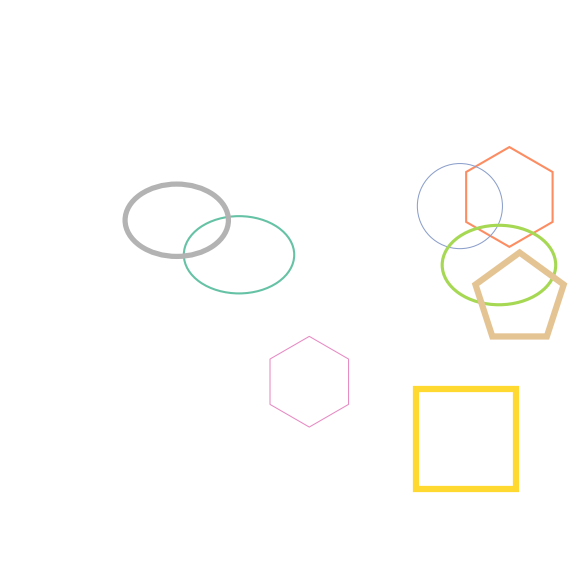[{"shape": "oval", "thickness": 1, "radius": 0.48, "center": [0.414, 0.558]}, {"shape": "hexagon", "thickness": 1, "radius": 0.43, "center": [0.882, 0.658]}, {"shape": "circle", "thickness": 0.5, "radius": 0.37, "center": [0.796, 0.642]}, {"shape": "hexagon", "thickness": 0.5, "radius": 0.39, "center": [0.536, 0.338]}, {"shape": "oval", "thickness": 1.5, "radius": 0.49, "center": [0.864, 0.54]}, {"shape": "square", "thickness": 3, "radius": 0.43, "center": [0.807, 0.239]}, {"shape": "pentagon", "thickness": 3, "radius": 0.4, "center": [0.9, 0.482]}, {"shape": "oval", "thickness": 2.5, "radius": 0.45, "center": [0.306, 0.618]}]